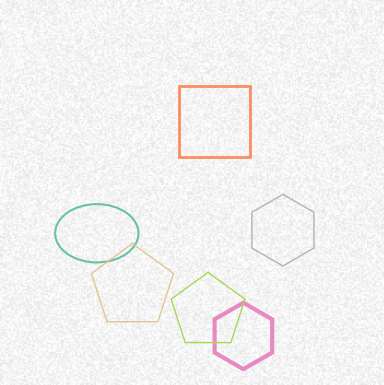[{"shape": "oval", "thickness": 1.5, "radius": 0.54, "center": [0.252, 0.394]}, {"shape": "square", "thickness": 2, "radius": 0.46, "center": [0.558, 0.685]}, {"shape": "hexagon", "thickness": 3, "radius": 0.43, "center": [0.632, 0.127]}, {"shape": "pentagon", "thickness": 1, "radius": 0.5, "center": [0.54, 0.192]}, {"shape": "pentagon", "thickness": 1, "radius": 0.56, "center": [0.344, 0.255]}, {"shape": "hexagon", "thickness": 1, "radius": 0.47, "center": [0.735, 0.402]}]